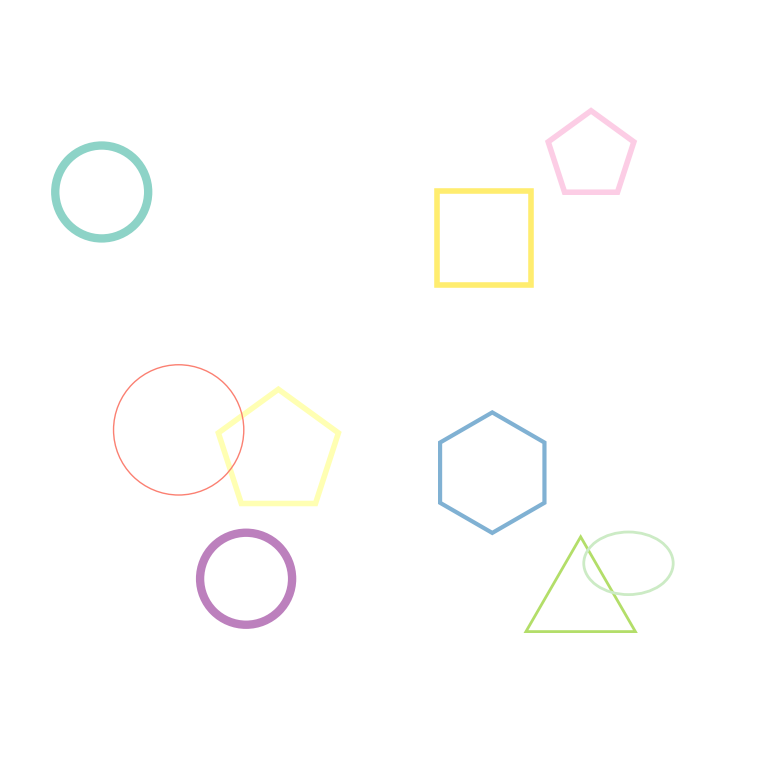[{"shape": "circle", "thickness": 3, "radius": 0.3, "center": [0.132, 0.751]}, {"shape": "pentagon", "thickness": 2, "radius": 0.41, "center": [0.362, 0.412]}, {"shape": "circle", "thickness": 0.5, "radius": 0.42, "center": [0.232, 0.442]}, {"shape": "hexagon", "thickness": 1.5, "radius": 0.39, "center": [0.639, 0.386]}, {"shape": "triangle", "thickness": 1, "radius": 0.41, "center": [0.754, 0.221]}, {"shape": "pentagon", "thickness": 2, "radius": 0.29, "center": [0.768, 0.798]}, {"shape": "circle", "thickness": 3, "radius": 0.3, "center": [0.32, 0.248]}, {"shape": "oval", "thickness": 1, "radius": 0.29, "center": [0.816, 0.268]}, {"shape": "square", "thickness": 2, "radius": 0.31, "center": [0.629, 0.691]}]